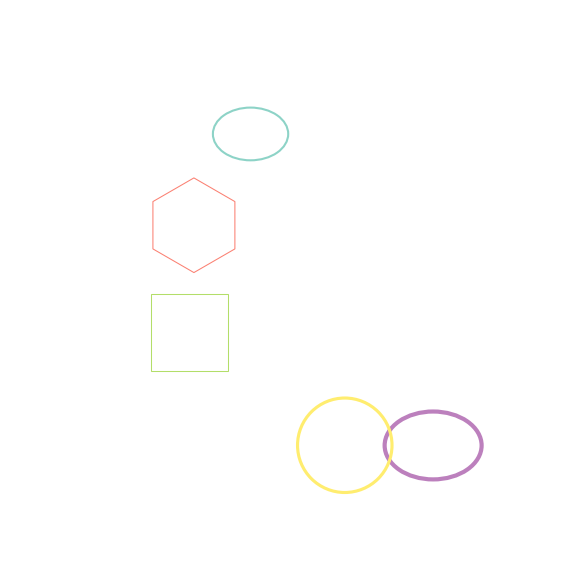[{"shape": "oval", "thickness": 1, "radius": 0.33, "center": [0.434, 0.767]}, {"shape": "hexagon", "thickness": 0.5, "radius": 0.41, "center": [0.336, 0.609]}, {"shape": "square", "thickness": 0.5, "radius": 0.33, "center": [0.329, 0.423]}, {"shape": "oval", "thickness": 2, "radius": 0.42, "center": [0.75, 0.228]}, {"shape": "circle", "thickness": 1.5, "radius": 0.41, "center": [0.597, 0.228]}]